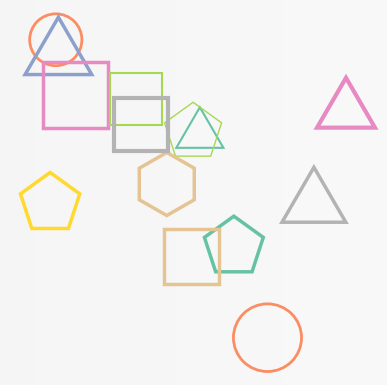[{"shape": "triangle", "thickness": 1.5, "radius": 0.35, "center": [0.516, 0.651]}, {"shape": "pentagon", "thickness": 2.5, "radius": 0.4, "center": [0.603, 0.359]}, {"shape": "circle", "thickness": 2, "radius": 0.44, "center": [0.69, 0.123]}, {"shape": "circle", "thickness": 2, "radius": 0.34, "center": [0.144, 0.897]}, {"shape": "triangle", "thickness": 2.5, "radius": 0.5, "center": [0.151, 0.856]}, {"shape": "triangle", "thickness": 3, "radius": 0.43, "center": [0.893, 0.712]}, {"shape": "square", "thickness": 2.5, "radius": 0.42, "center": [0.195, 0.753]}, {"shape": "pentagon", "thickness": 1, "radius": 0.39, "center": [0.498, 0.657]}, {"shape": "square", "thickness": 1.5, "radius": 0.34, "center": [0.351, 0.743]}, {"shape": "pentagon", "thickness": 2.5, "radius": 0.4, "center": [0.129, 0.472]}, {"shape": "hexagon", "thickness": 2.5, "radius": 0.41, "center": [0.43, 0.522]}, {"shape": "square", "thickness": 2.5, "radius": 0.36, "center": [0.495, 0.332]}, {"shape": "square", "thickness": 3, "radius": 0.34, "center": [0.364, 0.676]}, {"shape": "triangle", "thickness": 2.5, "radius": 0.48, "center": [0.81, 0.47]}]